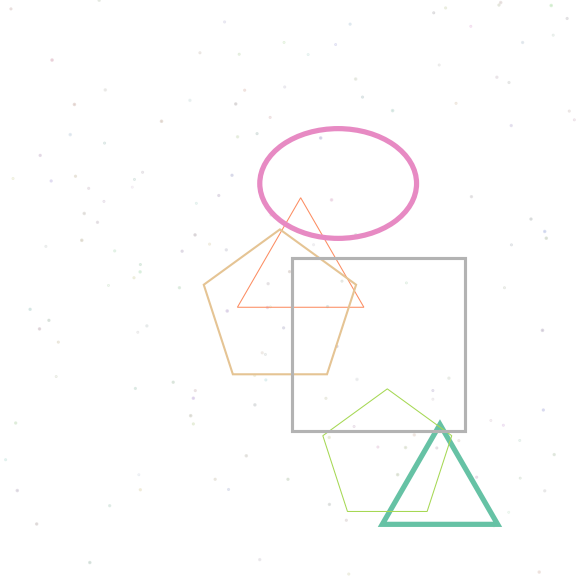[{"shape": "triangle", "thickness": 2.5, "radius": 0.58, "center": [0.762, 0.149]}, {"shape": "triangle", "thickness": 0.5, "radius": 0.63, "center": [0.521, 0.53]}, {"shape": "oval", "thickness": 2.5, "radius": 0.68, "center": [0.586, 0.681]}, {"shape": "pentagon", "thickness": 0.5, "radius": 0.59, "center": [0.671, 0.208]}, {"shape": "pentagon", "thickness": 1, "radius": 0.69, "center": [0.485, 0.463]}, {"shape": "square", "thickness": 1.5, "radius": 0.75, "center": [0.655, 0.402]}]